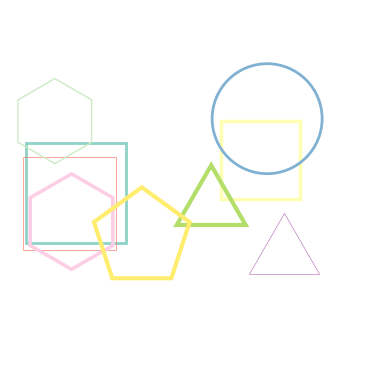[{"shape": "square", "thickness": 2, "radius": 0.65, "center": [0.198, 0.499]}, {"shape": "square", "thickness": 2.5, "radius": 0.51, "center": [0.676, 0.584]}, {"shape": "square", "thickness": 0.5, "radius": 0.6, "center": [0.18, 0.472]}, {"shape": "circle", "thickness": 2, "radius": 0.71, "center": [0.694, 0.692]}, {"shape": "triangle", "thickness": 3, "radius": 0.52, "center": [0.549, 0.467]}, {"shape": "hexagon", "thickness": 2.5, "radius": 0.62, "center": [0.186, 0.424]}, {"shape": "triangle", "thickness": 0.5, "radius": 0.53, "center": [0.739, 0.34]}, {"shape": "hexagon", "thickness": 1, "radius": 0.55, "center": [0.142, 0.686]}, {"shape": "pentagon", "thickness": 3, "radius": 0.65, "center": [0.368, 0.383]}]